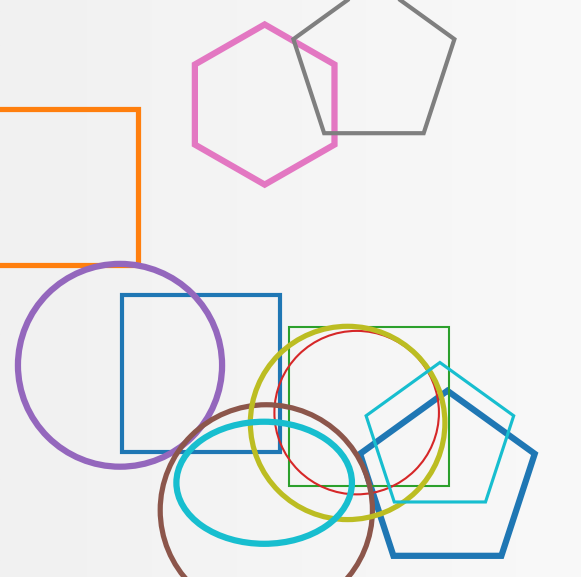[{"shape": "square", "thickness": 2, "radius": 0.68, "center": [0.346, 0.352]}, {"shape": "pentagon", "thickness": 3, "radius": 0.79, "center": [0.77, 0.164]}, {"shape": "square", "thickness": 2.5, "radius": 0.68, "center": [0.102, 0.675]}, {"shape": "square", "thickness": 1, "radius": 0.69, "center": [0.634, 0.296]}, {"shape": "circle", "thickness": 1, "radius": 0.71, "center": [0.614, 0.285]}, {"shape": "circle", "thickness": 3, "radius": 0.88, "center": [0.206, 0.367]}, {"shape": "circle", "thickness": 2.5, "radius": 0.91, "center": [0.458, 0.116]}, {"shape": "hexagon", "thickness": 3, "radius": 0.69, "center": [0.455, 0.818]}, {"shape": "pentagon", "thickness": 2, "radius": 0.73, "center": [0.643, 0.886]}, {"shape": "circle", "thickness": 2.5, "radius": 0.84, "center": [0.598, 0.267]}, {"shape": "pentagon", "thickness": 1.5, "radius": 0.67, "center": [0.757, 0.238]}, {"shape": "oval", "thickness": 3, "radius": 0.75, "center": [0.454, 0.163]}]